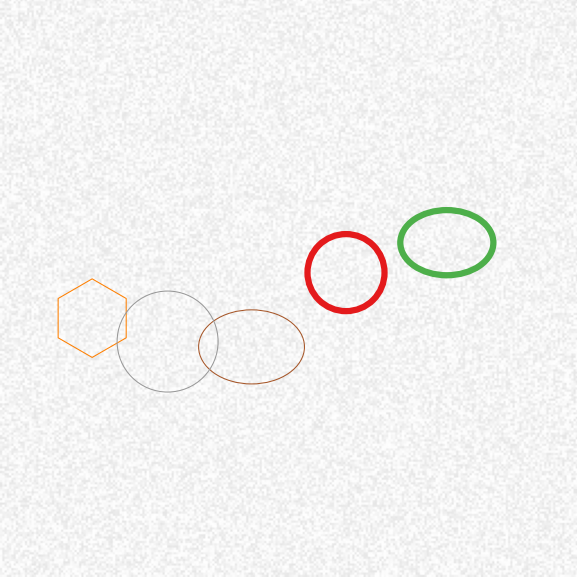[{"shape": "circle", "thickness": 3, "radius": 0.33, "center": [0.599, 0.527]}, {"shape": "oval", "thickness": 3, "radius": 0.4, "center": [0.774, 0.579]}, {"shape": "hexagon", "thickness": 0.5, "radius": 0.34, "center": [0.16, 0.448]}, {"shape": "oval", "thickness": 0.5, "radius": 0.46, "center": [0.436, 0.398]}, {"shape": "circle", "thickness": 0.5, "radius": 0.44, "center": [0.29, 0.408]}]